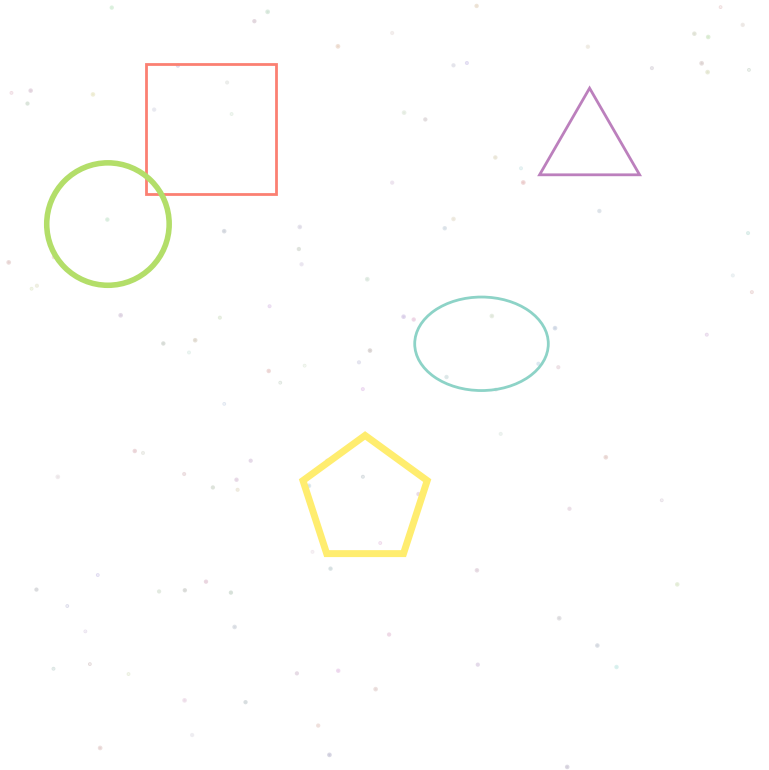[{"shape": "oval", "thickness": 1, "radius": 0.43, "center": [0.625, 0.554]}, {"shape": "square", "thickness": 1, "radius": 0.42, "center": [0.274, 0.833]}, {"shape": "circle", "thickness": 2, "radius": 0.4, "center": [0.14, 0.709]}, {"shape": "triangle", "thickness": 1, "radius": 0.38, "center": [0.766, 0.81]}, {"shape": "pentagon", "thickness": 2.5, "radius": 0.42, "center": [0.474, 0.35]}]